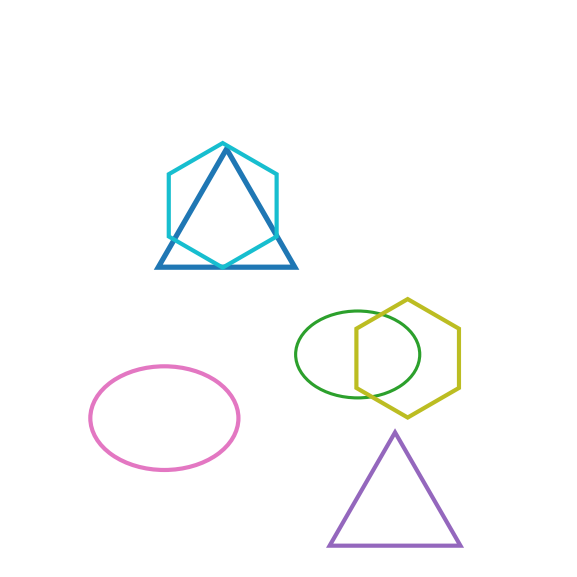[{"shape": "triangle", "thickness": 2.5, "radius": 0.68, "center": [0.392, 0.605]}, {"shape": "oval", "thickness": 1.5, "radius": 0.54, "center": [0.619, 0.385]}, {"shape": "triangle", "thickness": 2, "radius": 0.65, "center": [0.684, 0.12]}, {"shape": "oval", "thickness": 2, "radius": 0.64, "center": [0.285, 0.275]}, {"shape": "hexagon", "thickness": 2, "radius": 0.51, "center": [0.706, 0.379]}, {"shape": "hexagon", "thickness": 2, "radius": 0.54, "center": [0.386, 0.644]}]